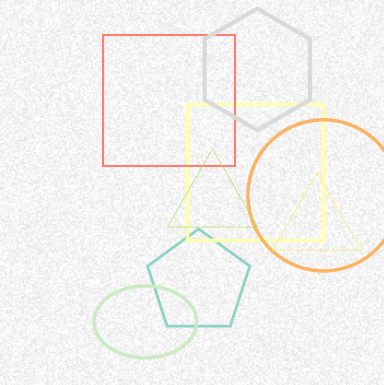[{"shape": "pentagon", "thickness": 2, "radius": 0.7, "center": [0.516, 0.266]}, {"shape": "square", "thickness": 2.5, "radius": 0.89, "center": [0.662, 0.553]}, {"shape": "square", "thickness": 1.5, "radius": 0.85, "center": [0.439, 0.738]}, {"shape": "circle", "thickness": 2.5, "radius": 0.98, "center": [0.84, 0.493]}, {"shape": "triangle", "thickness": 0.5, "radius": 0.68, "center": [0.552, 0.478]}, {"shape": "hexagon", "thickness": 3, "radius": 0.79, "center": [0.668, 0.82]}, {"shape": "oval", "thickness": 2.5, "radius": 0.67, "center": [0.377, 0.164]}, {"shape": "triangle", "thickness": 0.5, "radius": 0.67, "center": [0.824, 0.417]}]